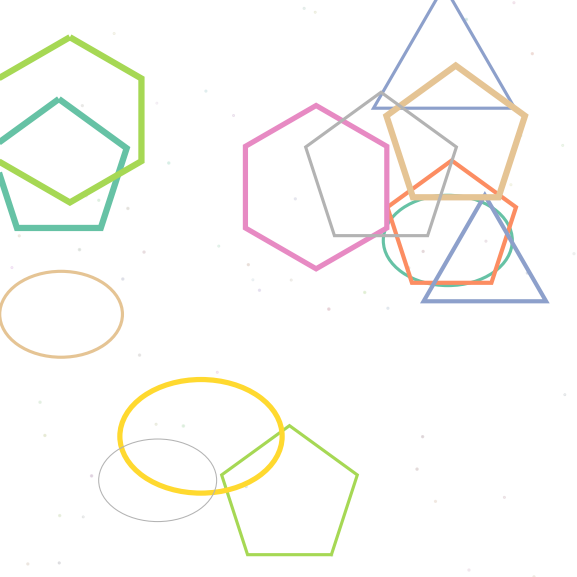[{"shape": "pentagon", "thickness": 3, "radius": 0.62, "center": [0.102, 0.704]}, {"shape": "oval", "thickness": 1.5, "radius": 0.56, "center": [0.775, 0.583]}, {"shape": "pentagon", "thickness": 2, "radius": 0.59, "center": [0.782, 0.604]}, {"shape": "triangle", "thickness": 2, "radius": 0.61, "center": [0.84, 0.539]}, {"shape": "triangle", "thickness": 1.5, "radius": 0.71, "center": [0.769, 0.882]}, {"shape": "hexagon", "thickness": 2.5, "radius": 0.71, "center": [0.547, 0.675]}, {"shape": "hexagon", "thickness": 3, "radius": 0.72, "center": [0.121, 0.792]}, {"shape": "pentagon", "thickness": 1.5, "radius": 0.62, "center": [0.501, 0.139]}, {"shape": "oval", "thickness": 2.5, "radius": 0.7, "center": [0.348, 0.244]}, {"shape": "pentagon", "thickness": 3, "radius": 0.63, "center": [0.789, 0.76]}, {"shape": "oval", "thickness": 1.5, "radius": 0.53, "center": [0.106, 0.455]}, {"shape": "pentagon", "thickness": 1.5, "radius": 0.69, "center": [0.66, 0.702]}, {"shape": "oval", "thickness": 0.5, "radius": 0.51, "center": [0.273, 0.167]}]